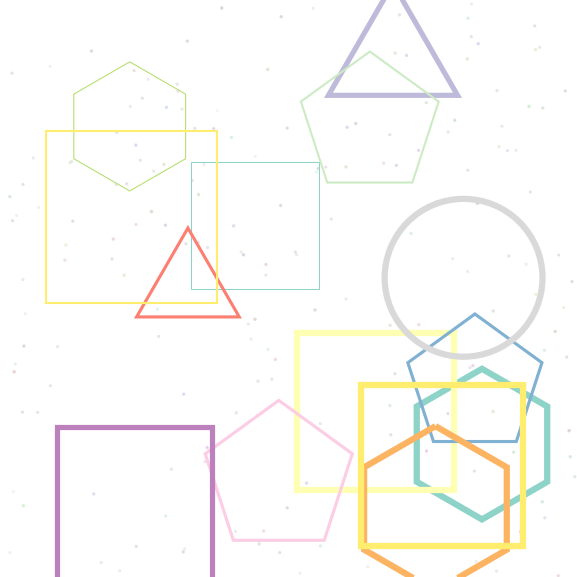[{"shape": "hexagon", "thickness": 3, "radius": 0.65, "center": [0.835, 0.23]}, {"shape": "square", "thickness": 0.5, "radius": 0.55, "center": [0.442, 0.608]}, {"shape": "square", "thickness": 3, "radius": 0.68, "center": [0.65, 0.287]}, {"shape": "triangle", "thickness": 2.5, "radius": 0.65, "center": [0.681, 0.899]}, {"shape": "triangle", "thickness": 1.5, "radius": 0.51, "center": [0.325, 0.502]}, {"shape": "pentagon", "thickness": 1.5, "radius": 0.61, "center": [0.822, 0.333]}, {"shape": "hexagon", "thickness": 3, "radius": 0.71, "center": [0.754, 0.119]}, {"shape": "hexagon", "thickness": 0.5, "radius": 0.56, "center": [0.225, 0.78]}, {"shape": "pentagon", "thickness": 1.5, "radius": 0.67, "center": [0.483, 0.172]}, {"shape": "circle", "thickness": 3, "radius": 0.68, "center": [0.803, 0.518]}, {"shape": "square", "thickness": 2.5, "radius": 0.67, "center": [0.233, 0.125]}, {"shape": "pentagon", "thickness": 1, "radius": 0.63, "center": [0.64, 0.784]}, {"shape": "square", "thickness": 3, "radius": 0.7, "center": [0.765, 0.194]}, {"shape": "square", "thickness": 1, "radius": 0.74, "center": [0.228, 0.623]}]